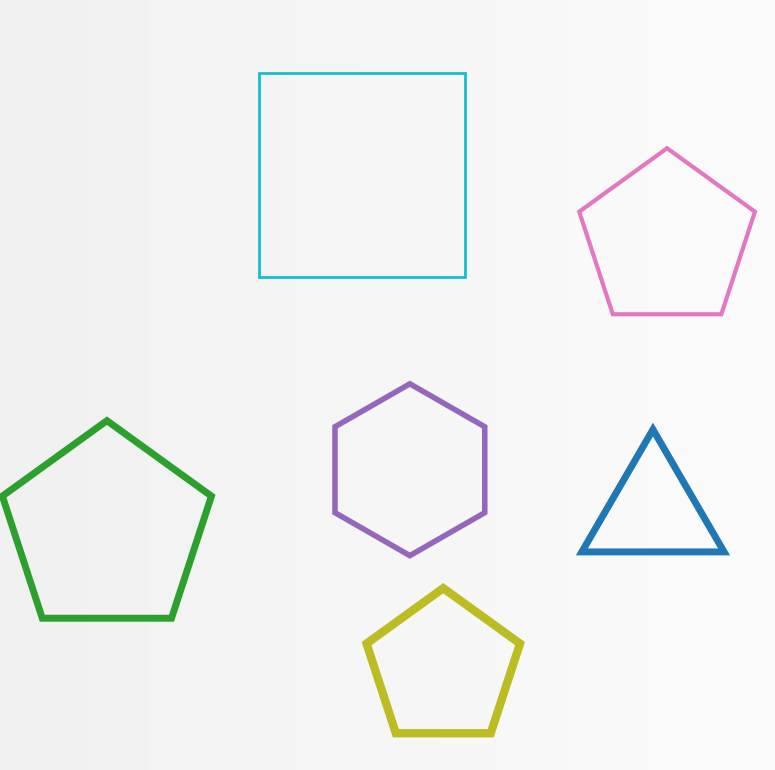[{"shape": "triangle", "thickness": 2.5, "radius": 0.53, "center": [0.843, 0.336]}, {"shape": "pentagon", "thickness": 2.5, "radius": 0.71, "center": [0.138, 0.312]}, {"shape": "hexagon", "thickness": 2, "radius": 0.56, "center": [0.529, 0.39]}, {"shape": "pentagon", "thickness": 1.5, "radius": 0.6, "center": [0.861, 0.688]}, {"shape": "pentagon", "thickness": 3, "radius": 0.52, "center": [0.572, 0.132]}, {"shape": "square", "thickness": 1, "radius": 0.66, "center": [0.467, 0.773]}]